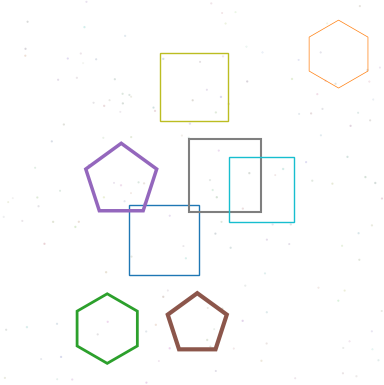[{"shape": "square", "thickness": 1, "radius": 0.45, "center": [0.427, 0.377]}, {"shape": "hexagon", "thickness": 0.5, "radius": 0.44, "center": [0.879, 0.86]}, {"shape": "hexagon", "thickness": 2, "radius": 0.45, "center": [0.278, 0.147]}, {"shape": "pentagon", "thickness": 2.5, "radius": 0.48, "center": [0.315, 0.531]}, {"shape": "pentagon", "thickness": 3, "radius": 0.4, "center": [0.512, 0.158]}, {"shape": "square", "thickness": 1.5, "radius": 0.47, "center": [0.584, 0.544]}, {"shape": "square", "thickness": 1, "radius": 0.44, "center": [0.504, 0.773]}, {"shape": "square", "thickness": 1, "radius": 0.42, "center": [0.68, 0.508]}]